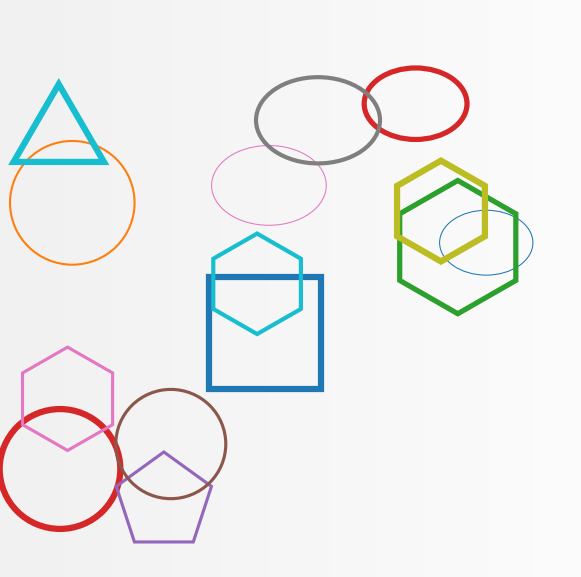[{"shape": "oval", "thickness": 0.5, "radius": 0.4, "center": [0.837, 0.579]}, {"shape": "square", "thickness": 3, "radius": 0.48, "center": [0.456, 0.423]}, {"shape": "circle", "thickness": 1, "radius": 0.54, "center": [0.124, 0.648]}, {"shape": "hexagon", "thickness": 2.5, "radius": 0.58, "center": [0.788, 0.571]}, {"shape": "oval", "thickness": 2.5, "radius": 0.44, "center": [0.715, 0.82]}, {"shape": "circle", "thickness": 3, "radius": 0.52, "center": [0.103, 0.187]}, {"shape": "pentagon", "thickness": 1.5, "radius": 0.43, "center": [0.282, 0.13]}, {"shape": "circle", "thickness": 1.5, "radius": 0.47, "center": [0.294, 0.23]}, {"shape": "oval", "thickness": 0.5, "radius": 0.49, "center": [0.463, 0.678]}, {"shape": "hexagon", "thickness": 1.5, "radius": 0.45, "center": [0.116, 0.309]}, {"shape": "oval", "thickness": 2, "radius": 0.53, "center": [0.547, 0.791]}, {"shape": "hexagon", "thickness": 3, "radius": 0.44, "center": [0.759, 0.634]}, {"shape": "hexagon", "thickness": 2, "radius": 0.43, "center": [0.442, 0.508]}, {"shape": "triangle", "thickness": 3, "radius": 0.45, "center": [0.101, 0.764]}]